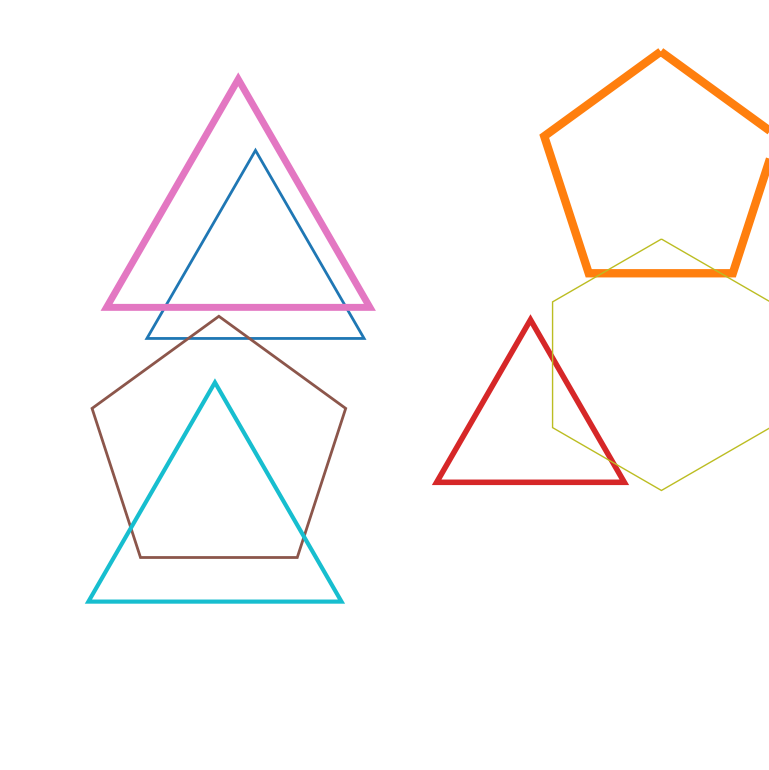[{"shape": "triangle", "thickness": 1, "radius": 0.81, "center": [0.332, 0.642]}, {"shape": "pentagon", "thickness": 3, "radius": 0.8, "center": [0.858, 0.774]}, {"shape": "triangle", "thickness": 2, "radius": 0.7, "center": [0.689, 0.444]}, {"shape": "pentagon", "thickness": 1, "radius": 0.87, "center": [0.284, 0.416]}, {"shape": "triangle", "thickness": 2.5, "radius": 0.99, "center": [0.309, 0.7]}, {"shape": "hexagon", "thickness": 0.5, "radius": 0.82, "center": [0.859, 0.526]}, {"shape": "triangle", "thickness": 1.5, "radius": 0.95, "center": [0.279, 0.314]}]